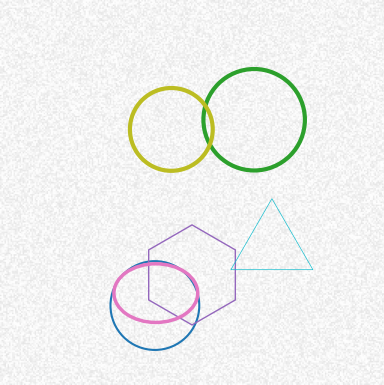[{"shape": "circle", "thickness": 1.5, "radius": 0.58, "center": [0.402, 0.206]}, {"shape": "circle", "thickness": 3, "radius": 0.66, "center": [0.66, 0.689]}, {"shape": "hexagon", "thickness": 1, "radius": 0.65, "center": [0.499, 0.286]}, {"shape": "oval", "thickness": 2.5, "radius": 0.54, "center": [0.405, 0.239]}, {"shape": "circle", "thickness": 3, "radius": 0.54, "center": [0.445, 0.664]}, {"shape": "triangle", "thickness": 0.5, "radius": 0.62, "center": [0.706, 0.361]}]